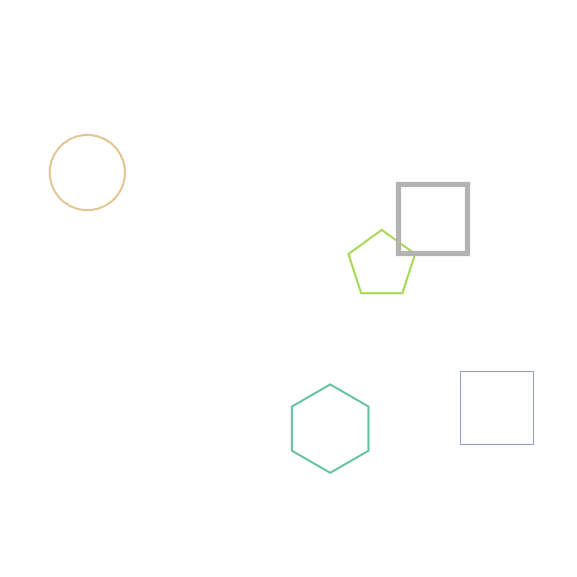[{"shape": "hexagon", "thickness": 1, "radius": 0.38, "center": [0.572, 0.257]}, {"shape": "square", "thickness": 0.5, "radius": 0.32, "center": [0.86, 0.294]}, {"shape": "pentagon", "thickness": 1, "radius": 0.3, "center": [0.661, 0.54]}, {"shape": "circle", "thickness": 1, "radius": 0.33, "center": [0.151, 0.7]}, {"shape": "square", "thickness": 2.5, "radius": 0.3, "center": [0.749, 0.621]}]